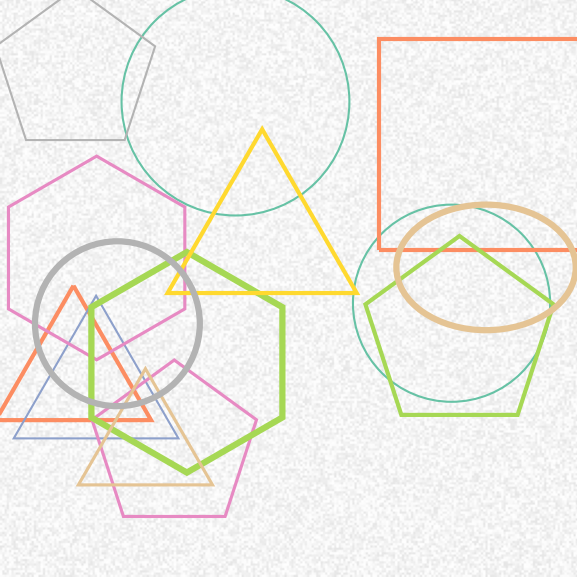[{"shape": "circle", "thickness": 1, "radius": 0.85, "center": [0.782, 0.474]}, {"shape": "circle", "thickness": 1, "radius": 0.99, "center": [0.408, 0.823]}, {"shape": "triangle", "thickness": 2, "radius": 0.78, "center": [0.127, 0.349]}, {"shape": "square", "thickness": 2, "radius": 0.92, "center": [0.839, 0.749]}, {"shape": "triangle", "thickness": 1, "radius": 0.82, "center": [0.166, 0.322]}, {"shape": "pentagon", "thickness": 1.5, "radius": 0.75, "center": [0.302, 0.226]}, {"shape": "hexagon", "thickness": 1.5, "radius": 0.88, "center": [0.167, 0.552]}, {"shape": "pentagon", "thickness": 2, "radius": 0.86, "center": [0.796, 0.419]}, {"shape": "hexagon", "thickness": 3, "radius": 0.95, "center": [0.324, 0.372]}, {"shape": "triangle", "thickness": 2, "radius": 0.95, "center": [0.454, 0.586]}, {"shape": "oval", "thickness": 3, "radius": 0.78, "center": [0.842, 0.536]}, {"shape": "triangle", "thickness": 1.5, "radius": 0.67, "center": [0.252, 0.227]}, {"shape": "circle", "thickness": 3, "radius": 0.71, "center": [0.203, 0.439]}, {"shape": "pentagon", "thickness": 1, "radius": 0.73, "center": [0.13, 0.874]}]